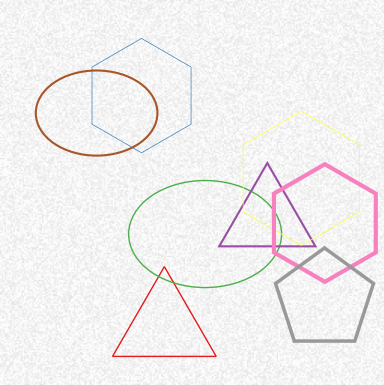[{"shape": "triangle", "thickness": 1, "radius": 0.78, "center": [0.427, 0.152]}, {"shape": "hexagon", "thickness": 0.5, "radius": 0.74, "center": [0.368, 0.752]}, {"shape": "oval", "thickness": 1, "radius": 0.99, "center": [0.533, 0.392]}, {"shape": "triangle", "thickness": 1.5, "radius": 0.72, "center": [0.694, 0.432]}, {"shape": "hexagon", "thickness": 0.5, "radius": 0.87, "center": [0.783, 0.537]}, {"shape": "oval", "thickness": 1.5, "radius": 0.79, "center": [0.251, 0.706]}, {"shape": "hexagon", "thickness": 3, "radius": 0.76, "center": [0.844, 0.421]}, {"shape": "pentagon", "thickness": 2.5, "radius": 0.67, "center": [0.843, 0.222]}]